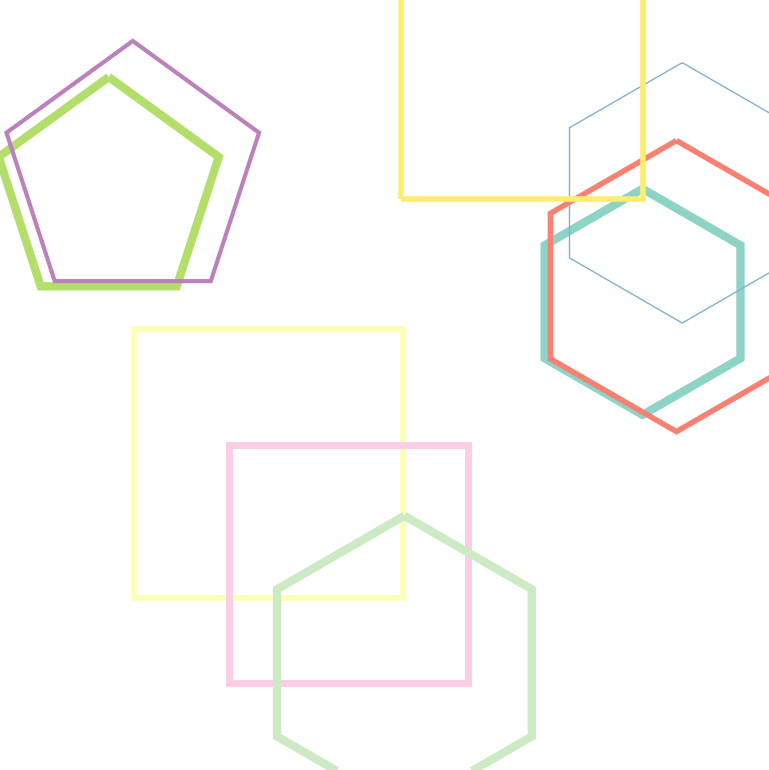[{"shape": "hexagon", "thickness": 3, "radius": 0.73, "center": [0.835, 0.608]}, {"shape": "square", "thickness": 2, "radius": 0.87, "center": [0.349, 0.398]}, {"shape": "hexagon", "thickness": 2, "radius": 0.94, "center": [0.879, 0.628]}, {"shape": "hexagon", "thickness": 0.5, "radius": 0.85, "center": [0.886, 0.75]}, {"shape": "pentagon", "thickness": 3, "radius": 0.75, "center": [0.141, 0.75]}, {"shape": "square", "thickness": 2.5, "radius": 0.77, "center": [0.453, 0.267]}, {"shape": "pentagon", "thickness": 1.5, "radius": 0.86, "center": [0.172, 0.774]}, {"shape": "hexagon", "thickness": 3, "radius": 0.96, "center": [0.525, 0.139]}, {"shape": "square", "thickness": 2, "radius": 0.79, "center": [0.678, 0.899]}]